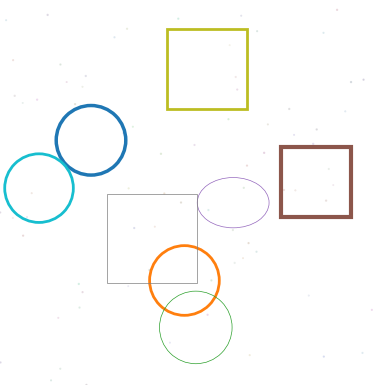[{"shape": "circle", "thickness": 2.5, "radius": 0.45, "center": [0.236, 0.636]}, {"shape": "circle", "thickness": 2, "radius": 0.45, "center": [0.479, 0.271]}, {"shape": "circle", "thickness": 0.5, "radius": 0.47, "center": [0.509, 0.15]}, {"shape": "oval", "thickness": 0.5, "radius": 0.47, "center": [0.606, 0.474]}, {"shape": "square", "thickness": 3, "radius": 0.45, "center": [0.82, 0.527]}, {"shape": "square", "thickness": 0.5, "radius": 0.58, "center": [0.395, 0.381]}, {"shape": "square", "thickness": 2, "radius": 0.52, "center": [0.537, 0.82]}, {"shape": "circle", "thickness": 2, "radius": 0.45, "center": [0.101, 0.511]}]